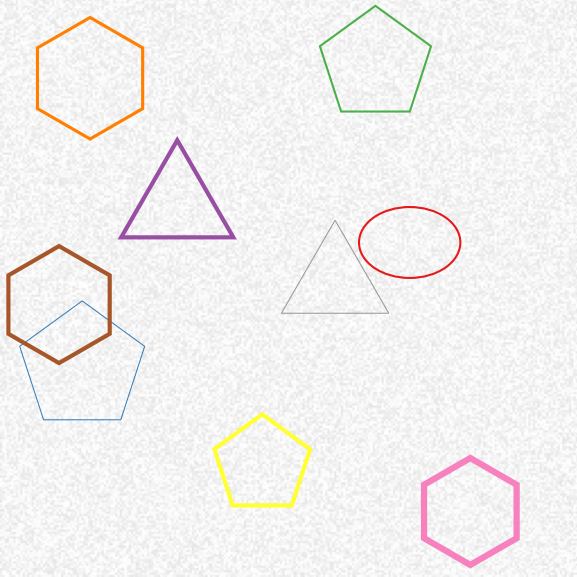[{"shape": "oval", "thickness": 1, "radius": 0.44, "center": [0.709, 0.579]}, {"shape": "pentagon", "thickness": 0.5, "radius": 0.57, "center": [0.142, 0.364]}, {"shape": "pentagon", "thickness": 1, "radius": 0.51, "center": [0.65, 0.888]}, {"shape": "triangle", "thickness": 2, "radius": 0.56, "center": [0.307, 0.644]}, {"shape": "hexagon", "thickness": 1.5, "radius": 0.53, "center": [0.156, 0.864]}, {"shape": "pentagon", "thickness": 2, "radius": 0.44, "center": [0.454, 0.194]}, {"shape": "hexagon", "thickness": 2, "radius": 0.51, "center": [0.102, 0.472]}, {"shape": "hexagon", "thickness": 3, "radius": 0.46, "center": [0.814, 0.113]}, {"shape": "triangle", "thickness": 0.5, "radius": 0.54, "center": [0.58, 0.51]}]